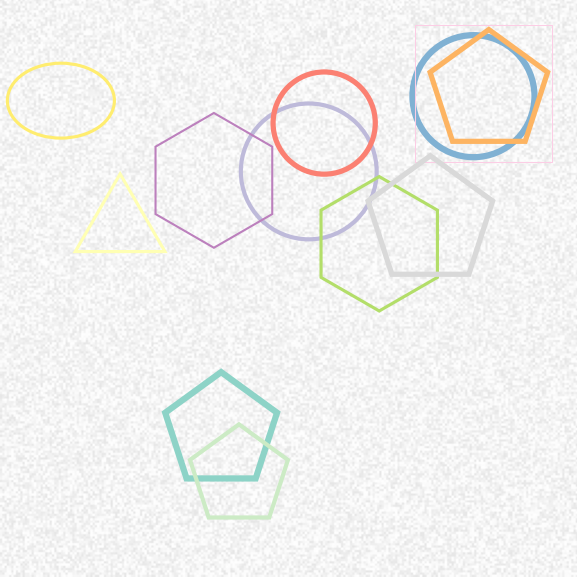[{"shape": "pentagon", "thickness": 3, "radius": 0.51, "center": [0.383, 0.253]}, {"shape": "triangle", "thickness": 1.5, "radius": 0.45, "center": [0.208, 0.608]}, {"shape": "circle", "thickness": 2, "radius": 0.59, "center": [0.535, 0.702]}, {"shape": "circle", "thickness": 2.5, "radius": 0.44, "center": [0.561, 0.786]}, {"shape": "circle", "thickness": 3, "radius": 0.53, "center": [0.82, 0.833]}, {"shape": "pentagon", "thickness": 2.5, "radius": 0.53, "center": [0.846, 0.841]}, {"shape": "hexagon", "thickness": 1.5, "radius": 0.58, "center": [0.657, 0.577]}, {"shape": "square", "thickness": 0.5, "radius": 0.59, "center": [0.837, 0.837]}, {"shape": "pentagon", "thickness": 2.5, "radius": 0.57, "center": [0.745, 0.616]}, {"shape": "hexagon", "thickness": 1, "radius": 0.58, "center": [0.37, 0.687]}, {"shape": "pentagon", "thickness": 2, "radius": 0.45, "center": [0.414, 0.175]}, {"shape": "oval", "thickness": 1.5, "radius": 0.46, "center": [0.105, 0.825]}]